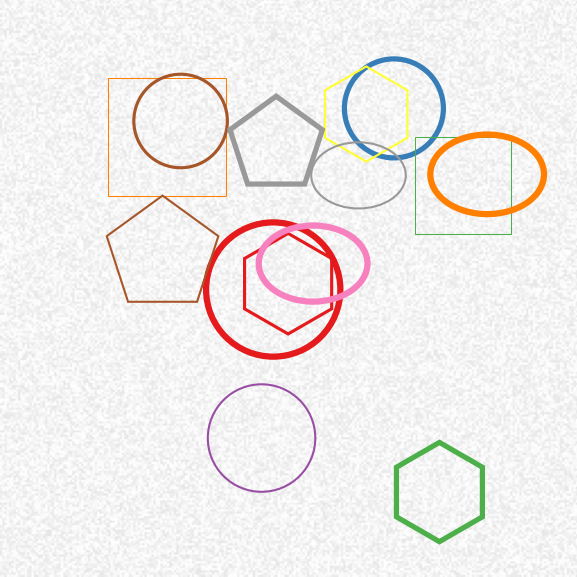[{"shape": "hexagon", "thickness": 1.5, "radius": 0.44, "center": [0.499, 0.508]}, {"shape": "circle", "thickness": 3, "radius": 0.58, "center": [0.473, 0.498]}, {"shape": "circle", "thickness": 2.5, "radius": 0.43, "center": [0.682, 0.811]}, {"shape": "hexagon", "thickness": 2.5, "radius": 0.43, "center": [0.761, 0.147]}, {"shape": "square", "thickness": 0.5, "radius": 0.42, "center": [0.802, 0.678]}, {"shape": "circle", "thickness": 1, "radius": 0.47, "center": [0.453, 0.241]}, {"shape": "square", "thickness": 0.5, "radius": 0.51, "center": [0.289, 0.762]}, {"shape": "oval", "thickness": 3, "radius": 0.49, "center": [0.844, 0.697]}, {"shape": "hexagon", "thickness": 1, "radius": 0.41, "center": [0.634, 0.802]}, {"shape": "circle", "thickness": 1.5, "radius": 0.4, "center": [0.313, 0.79]}, {"shape": "pentagon", "thickness": 1, "radius": 0.51, "center": [0.281, 0.559]}, {"shape": "oval", "thickness": 3, "radius": 0.47, "center": [0.542, 0.543]}, {"shape": "oval", "thickness": 1, "radius": 0.41, "center": [0.621, 0.695]}, {"shape": "pentagon", "thickness": 2.5, "radius": 0.42, "center": [0.478, 0.748]}]